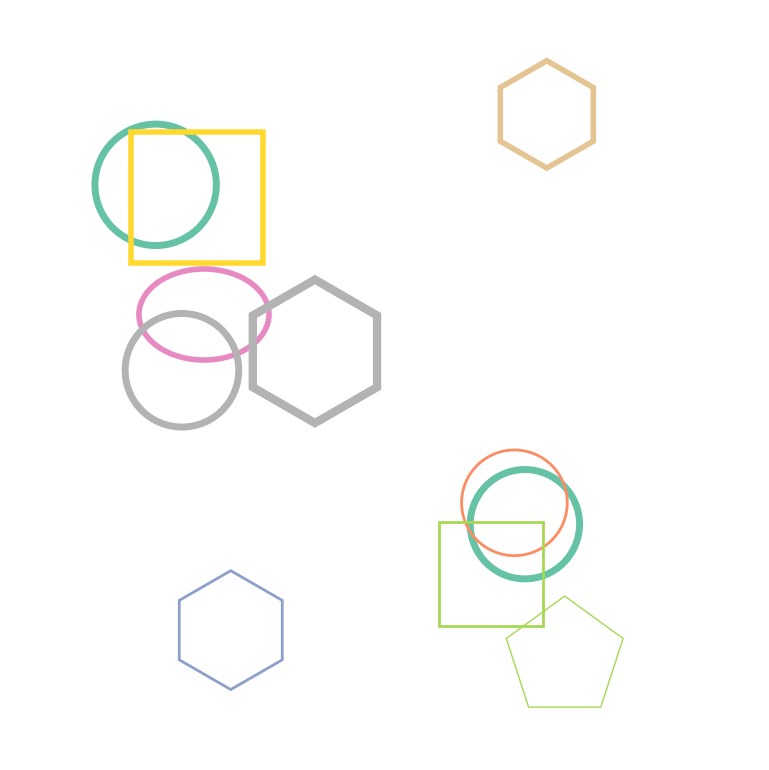[{"shape": "circle", "thickness": 2.5, "radius": 0.39, "center": [0.202, 0.76]}, {"shape": "circle", "thickness": 2.5, "radius": 0.36, "center": [0.682, 0.319]}, {"shape": "circle", "thickness": 1, "radius": 0.34, "center": [0.668, 0.347]}, {"shape": "hexagon", "thickness": 1, "radius": 0.39, "center": [0.3, 0.182]}, {"shape": "oval", "thickness": 2, "radius": 0.42, "center": [0.265, 0.592]}, {"shape": "pentagon", "thickness": 0.5, "radius": 0.4, "center": [0.733, 0.146]}, {"shape": "square", "thickness": 1, "radius": 0.34, "center": [0.638, 0.255]}, {"shape": "square", "thickness": 2, "radius": 0.43, "center": [0.256, 0.743]}, {"shape": "hexagon", "thickness": 2, "radius": 0.35, "center": [0.71, 0.851]}, {"shape": "circle", "thickness": 2.5, "radius": 0.37, "center": [0.236, 0.519]}, {"shape": "hexagon", "thickness": 3, "radius": 0.47, "center": [0.409, 0.544]}]